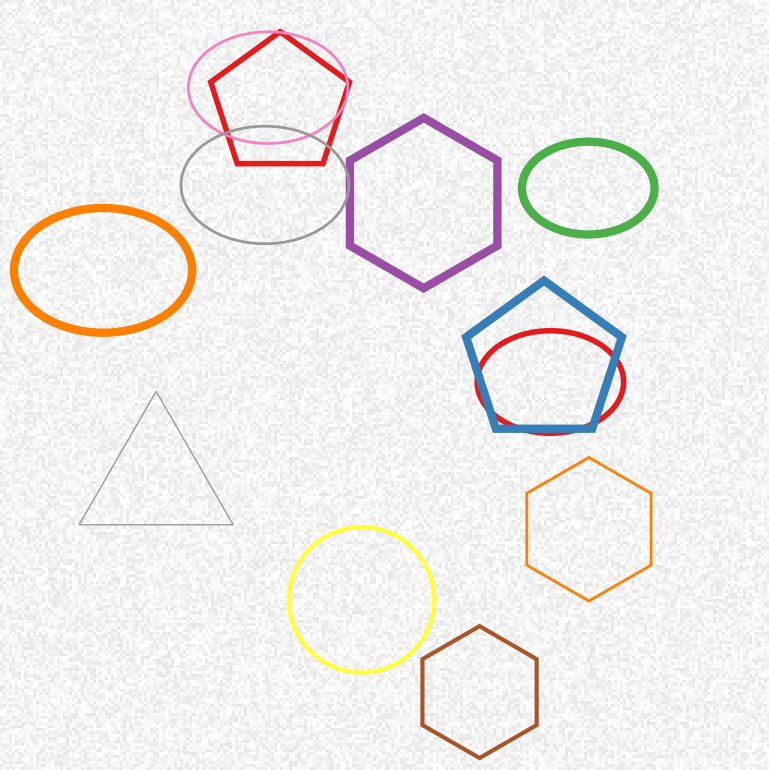[{"shape": "oval", "thickness": 2, "radius": 0.48, "center": [0.715, 0.504]}, {"shape": "pentagon", "thickness": 2, "radius": 0.47, "center": [0.364, 0.864]}, {"shape": "pentagon", "thickness": 3, "radius": 0.53, "center": [0.707, 0.529]}, {"shape": "oval", "thickness": 3, "radius": 0.43, "center": [0.764, 0.756]}, {"shape": "hexagon", "thickness": 3, "radius": 0.55, "center": [0.55, 0.736]}, {"shape": "hexagon", "thickness": 1, "radius": 0.47, "center": [0.765, 0.313]}, {"shape": "oval", "thickness": 3, "radius": 0.58, "center": [0.134, 0.649]}, {"shape": "circle", "thickness": 1.5, "radius": 0.47, "center": [0.47, 0.221]}, {"shape": "hexagon", "thickness": 1.5, "radius": 0.43, "center": [0.623, 0.101]}, {"shape": "oval", "thickness": 1, "radius": 0.52, "center": [0.348, 0.886]}, {"shape": "triangle", "thickness": 0.5, "radius": 0.58, "center": [0.203, 0.376]}, {"shape": "oval", "thickness": 1, "radius": 0.55, "center": [0.344, 0.76]}]